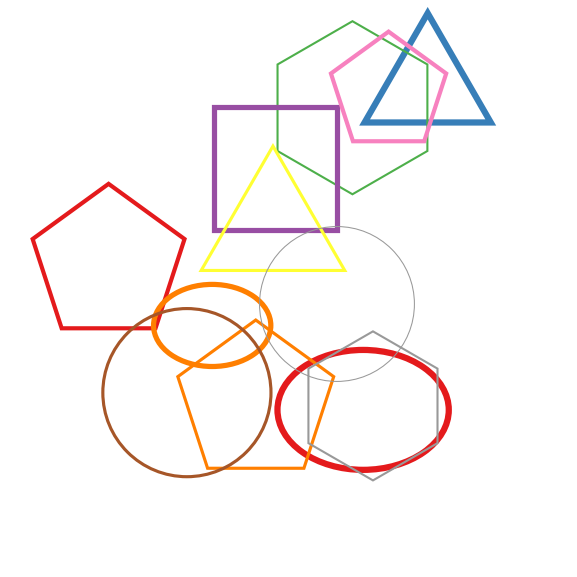[{"shape": "pentagon", "thickness": 2, "radius": 0.69, "center": [0.188, 0.543]}, {"shape": "oval", "thickness": 3, "radius": 0.74, "center": [0.629, 0.289]}, {"shape": "triangle", "thickness": 3, "radius": 0.63, "center": [0.741, 0.85]}, {"shape": "hexagon", "thickness": 1, "radius": 0.75, "center": [0.61, 0.813]}, {"shape": "square", "thickness": 2.5, "radius": 0.53, "center": [0.477, 0.708]}, {"shape": "oval", "thickness": 2.5, "radius": 0.51, "center": [0.367, 0.436]}, {"shape": "pentagon", "thickness": 1.5, "radius": 0.71, "center": [0.443, 0.303]}, {"shape": "triangle", "thickness": 1.5, "radius": 0.72, "center": [0.473, 0.603]}, {"shape": "circle", "thickness": 1.5, "radius": 0.73, "center": [0.324, 0.319]}, {"shape": "pentagon", "thickness": 2, "radius": 0.52, "center": [0.673, 0.839]}, {"shape": "circle", "thickness": 0.5, "radius": 0.67, "center": [0.584, 0.473]}, {"shape": "hexagon", "thickness": 1, "radius": 0.65, "center": [0.646, 0.296]}]